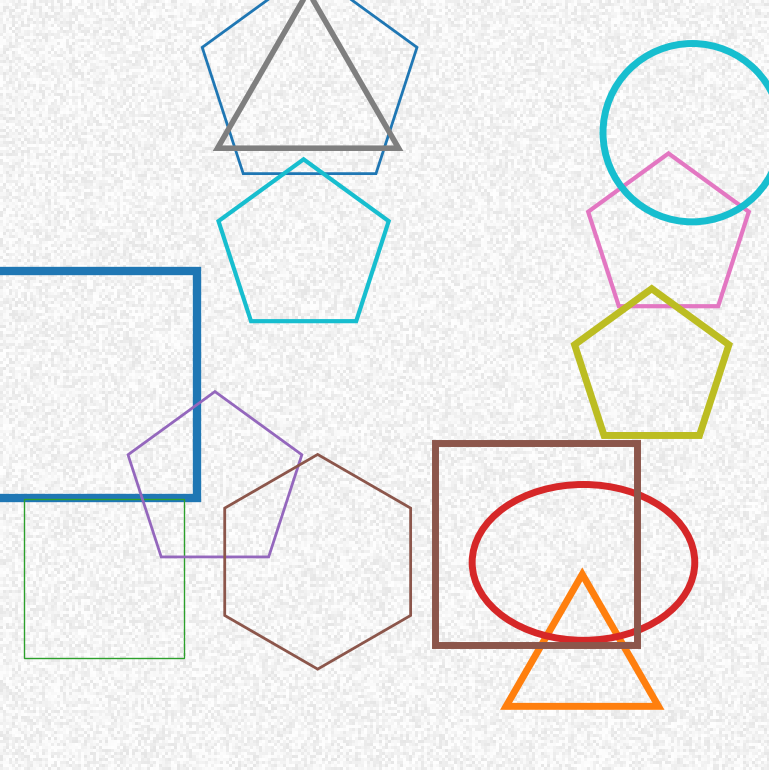[{"shape": "square", "thickness": 3, "radius": 0.74, "center": [0.109, 0.501]}, {"shape": "pentagon", "thickness": 1, "radius": 0.73, "center": [0.402, 0.893]}, {"shape": "triangle", "thickness": 2.5, "radius": 0.57, "center": [0.756, 0.14]}, {"shape": "square", "thickness": 0.5, "radius": 0.52, "center": [0.135, 0.248]}, {"shape": "oval", "thickness": 2.5, "radius": 0.72, "center": [0.758, 0.27]}, {"shape": "pentagon", "thickness": 1, "radius": 0.59, "center": [0.279, 0.373]}, {"shape": "square", "thickness": 2.5, "radius": 0.66, "center": [0.696, 0.294]}, {"shape": "hexagon", "thickness": 1, "radius": 0.7, "center": [0.413, 0.27]}, {"shape": "pentagon", "thickness": 1.5, "radius": 0.55, "center": [0.868, 0.691]}, {"shape": "triangle", "thickness": 2, "radius": 0.68, "center": [0.4, 0.875]}, {"shape": "pentagon", "thickness": 2.5, "radius": 0.53, "center": [0.846, 0.52]}, {"shape": "circle", "thickness": 2.5, "radius": 0.58, "center": [0.899, 0.828]}, {"shape": "pentagon", "thickness": 1.5, "radius": 0.58, "center": [0.394, 0.677]}]